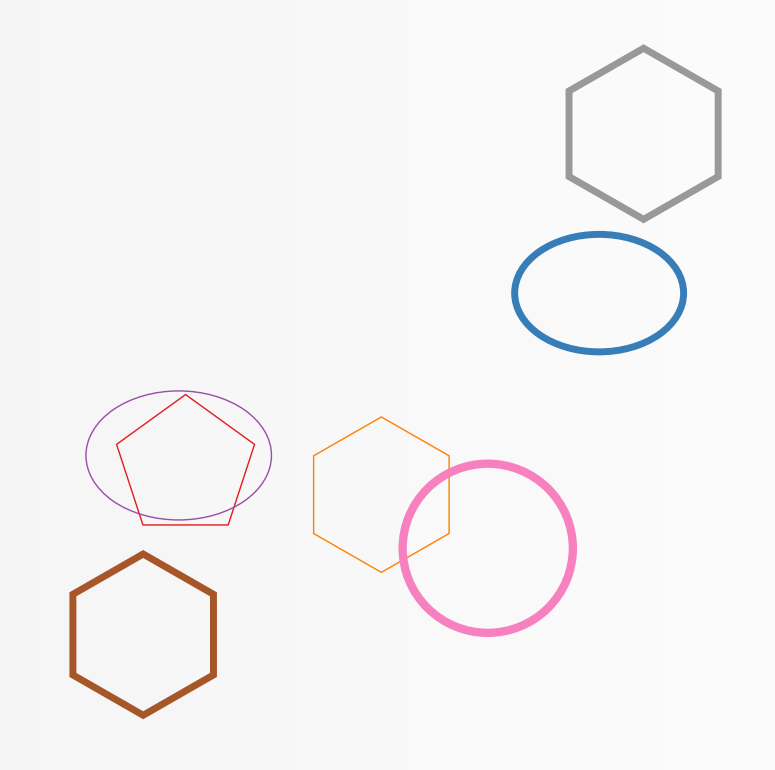[{"shape": "pentagon", "thickness": 0.5, "radius": 0.47, "center": [0.239, 0.394]}, {"shape": "oval", "thickness": 2.5, "radius": 0.55, "center": [0.773, 0.619]}, {"shape": "oval", "thickness": 0.5, "radius": 0.6, "center": [0.231, 0.409]}, {"shape": "hexagon", "thickness": 0.5, "radius": 0.5, "center": [0.492, 0.358]}, {"shape": "hexagon", "thickness": 2.5, "radius": 0.52, "center": [0.185, 0.176]}, {"shape": "circle", "thickness": 3, "radius": 0.55, "center": [0.629, 0.288]}, {"shape": "hexagon", "thickness": 2.5, "radius": 0.56, "center": [0.83, 0.826]}]